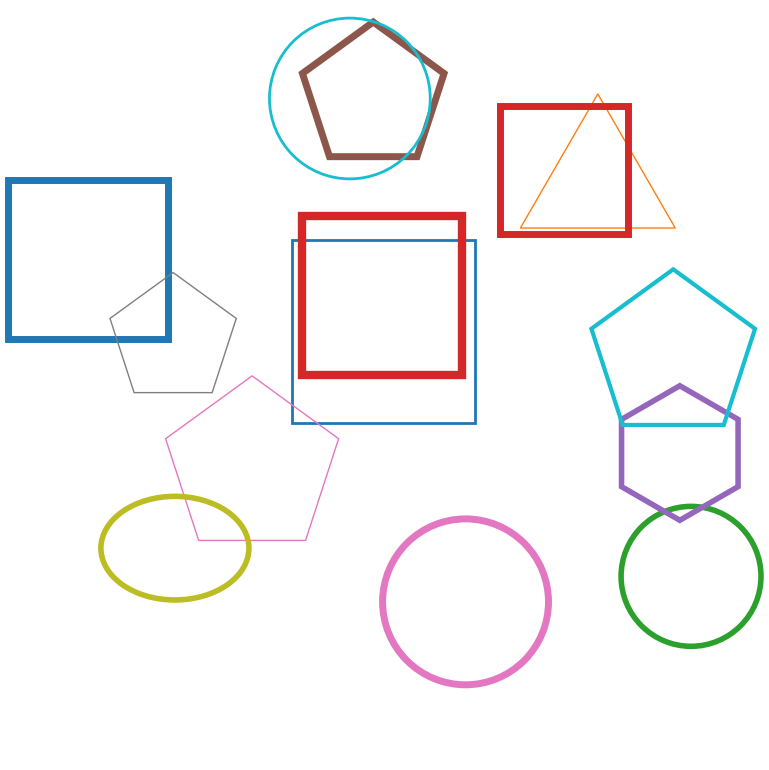[{"shape": "square", "thickness": 1, "radius": 0.59, "center": [0.498, 0.57]}, {"shape": "square", "thickness": 2.5, "radius": 0.52, "center": [0.114, 0.663]}, {"shape": "triangle", "thickness": 0.5, "radius": 0.58, "center": [0.776, 0.762]}, {"shape": "circle", "thickness": 2, "radius": 0.45, "center": [0.897, 0.252]}, {"shape": "square", "thickness": 2.5, "radius": 0.41, "center": [0.733, 0.779]}, {"shape": "square", "thickness": 3, "radius": 0.52, "center": [0.497, 0.616]}, {"shape": "hexagon", "thickness": 2, "radius": 0.44, "center": [0.883, 0.412]}, {"shape": "pentagon", "thickness": 2.5, "radius": 0.48, "center": [0.485, 0.875]}, {"shape": "circle", "thickness": 2.5, "radius": 0.54, "center": [0.605, 0.218]}, {"shape": "pentagon", "thickness": 0.5, "radius": 0.59, "center": [0.327, 0.394]}, {"shape": "pentagon", "thickness": 0.5, "radius": 0.43, "center": [0.225, 0.56]}, {"shape": "oval", "thickness": 2, "radius": 0.48, "center": [0.227, 0.288]}, {"shape": "circle", "thickness": 1, "radius": 0.52, "center": [0.454, 0.872]}, {"shape": "pentagon", "thickness": 1.5, "radius": 0.56, "center": [0.874, 0.539]}]